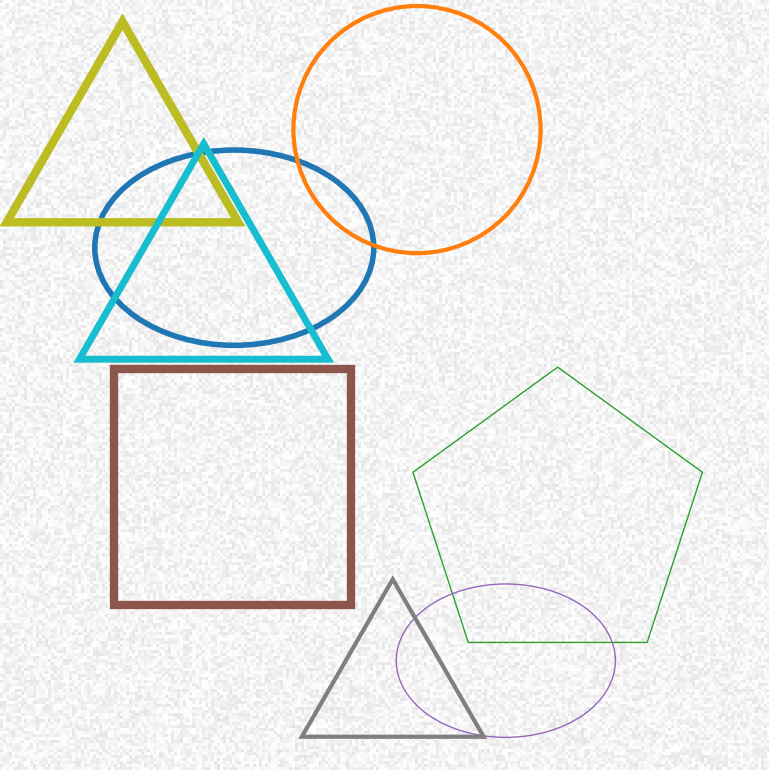[{"shape": "oval", "thickness": 2, "radius": 0.91, "center": [0.304, 0.678]}, {"shape": "circle", "thickness": 1.5, "radius": 0.8, "center": [0.542, 0.832]}, {"shape": "pentagon", "thickness": 0.5, "radius": 0.99, "center": [0.724, 0.326]}, {"shape": "oval", "thickness": 0.5, "radius": 0.71, "center": [0.657, 0.142]}, {"shape": "square", "thickness": 3, "radius": 0.77, "center": [0.302, 0.367]}, {"shape": "triangle", "thickness": 1.5, "radius": 0.68, "center": [0.51, 0.111]}, {"shape": "triangle", "thickness": 3, "radius": 0.87, "center": [0.159, 0.798]}, {"shape": "triangle", "thickness": 2.5, "radius": 0.93, "center": [0.265, 0.627]}]